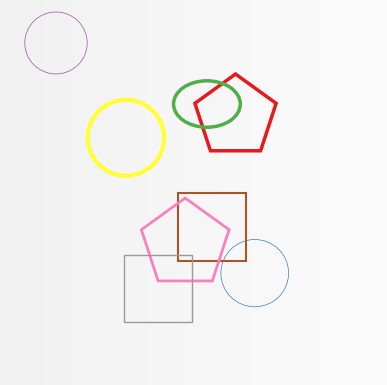[{"shape": "pentagon", "thickness": 2.5, "radius": 0.55, "center": [0.608, 0.698]}, {"shape": "circle", "thickness": 0.5, "radius": 0.44, "center": [0.657, 0.291]}, {"shape": "oval", "thickness": 2.5, "radius": 0.43, "center": [0.534, 0.73]}, {"shape": "circle", "thickness": 0.5, "radius": 0.4, "center": [0.144, 0.888]}, {"shape": "circle", "thickness": 3, "radius": 0.49, "center": [0.325, 0.642]}, {"shape": "square", "thickness": 1.5, "radius": 0.44, "center": [0.547, 0.411]}, {"shape": "pentagon", "thickness": 2, "radius": 0.6, "center": [0.478, 0.367]}, {"shape": "square", "thickness": 1, "radius": 0.44, "center": [0.407, 0.25]}]